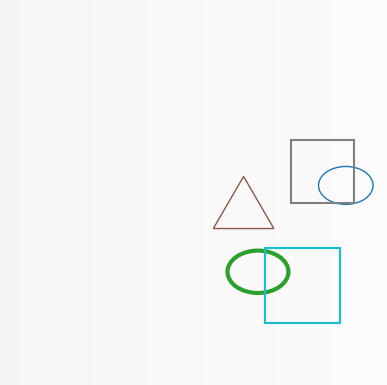[{"shape": "oval", "thickness": 1, "radius": 0.35, "center": [0.892, 0.518]}, {"shape": "oval", "thickness": 3, "radius": 0.39, "center": [0.666, 0.294]}, {"shape": "triangle", "thickness": 1, "radius": 0.45, "center": [0.629, 0.451]}, {"shape": "square", "thickness": 1.5, "radius": 0.41, "center": [0.831, 0.554]}, {"shape": "square", "thickness": 1.5, "radius": 0.49, "center": [0.78, 0.258]}]